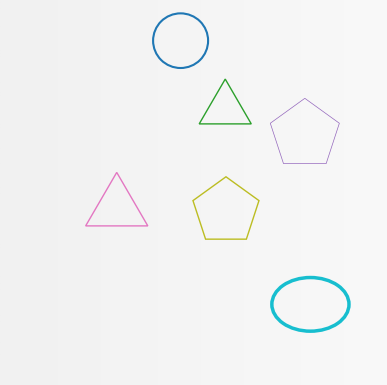[{"shape": "circle", "thickness": 1.5, "radius": 0.35, "center": [0.466, 0.894]}, {"shape": "triangle", "thickness": 1, "radius": 0.39, "center": [0.581, 0.717]}, {"shape": "pentagon", "thickness": 0.5, "radius": 0.47, "center": [0.787, 0.651]}, {"shape": "triangle", "thickness": 1, "radius": 0.46, "center": [0.301, 0.46]}, {"shape": "pentagon", "thickness": 1, "radius": 0.45, "center": [0.583, 0.451]}, {"shape": "oval", "thickness": 2.5, "radius": 0.5, "center": [0.801, 0.209]}]